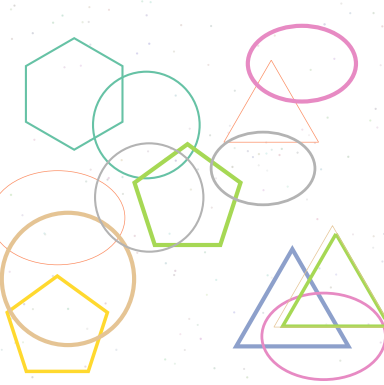[{"shape": "hexagon", "thickness": 1.5, "radius": 0.72, "center": [0.193, 0.756]}, {"shape": "circle", "thickness": 1.5, "radius": 0.69, "center": [0.38, 0.675]}, {"shape": "triangle", "thickness": 0.5, "radius": 0.71, "center": [0.705, 0.702]}, {"shape": "oval", "thickness": 0.5, "radius": 0.87, "center": [0.15, 0.434]}, {"shape": "triangle", "thickness": 3, "radius": 0.84, "center": [0.759, 0.184]}, {"shape": "oval", "thickness": 2, "radius": 0.8, "center": [0.841, 0.126]}, {"shape": "oval", "thickness": 3, "radius": 0.7, "center": [0.784, 0.835]}, {"shape": "triangle", "thickness": 2.5, "radius": 0.8, "center": [0.873, 0.233]}, {"shape": "pentagon", "thickness": 3, "radius": 0.72, "center": [0.487, 0.481]}, {"shape": "pentagon", "thickness": 2.5, "radius": 0.68, "center": [0.149, 0.146]}, {"shape": "triangle", "thickness": 0.5, "radius": 0.88, "center": [0.864, 0.238]}, {"shape": "circle", "thickness": 3, "radius": 0.86, "center": [0.177, 0.276]}, {"shape": "oval", "thickness": 2, "radius": 0.67, "center": [0.683, 0.562]}, {"shape": "circle", "thickness": 1.5, "radius": 0.7, "center": [0.388, 0.487]}]